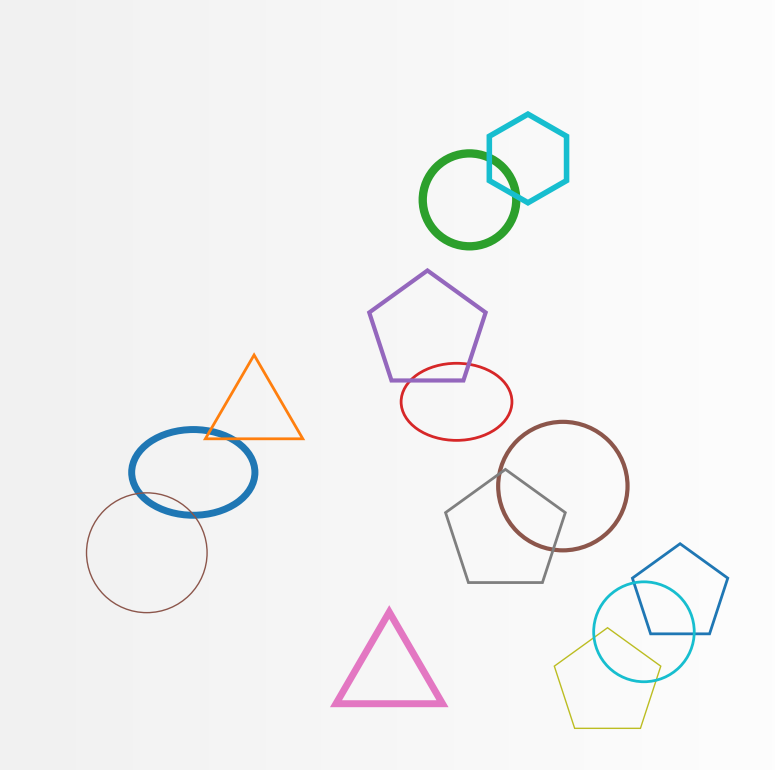[{"shape": "pentagon", "thickness": 1, "radius": 0.32, "center": [0.878, 0.229]}, {"shape": "oval", "thickness": 2.5, "radius": 0.4, "center": [0.249, 0.386]}, {"shape": "triangle", "thickness": 1, "radius": 0.36, "center": [0.328, 0.466]}, {"shape": "circle", "thickness": 3, "radius": 0.3, "center": [0.606, 0.74]}, {"shape": "oval", "thickness": 1, "radius": 0.36, "center": [0.589, 0.478]}, {"shape": "pentagon", "thickness": 1.5, "radius": 0.39, "center": [0.552, 0.57]}, {"shape": "circle", "thickness": 1.5, "radius": 0.42, "center": [0.726, 0.369]}, {"shape": "circle", "thickness": 0.5, "radius": 0.39, "center": [0.189, 0.282]}, {"shape": "triangle", "thickness": 2.5, "radius": 0.4, "center": [0.502, 0.126]}, {"shape": "pentagon", "thickness": 1, "radius": 0.41, "center": [0.652, 0.309]}, {"shape": "pentagon", "thickness": 0.5, "radius": 0.36, "center": [0.784, 0.113]}, {"shape": "hexagon", "thickness": 2, "radius": 0.29, "center": [0.681, 0.794]}, {"shape": "circle", "thickness": 1, "radius": 0.32, "center": [0.831, 0.179]}]